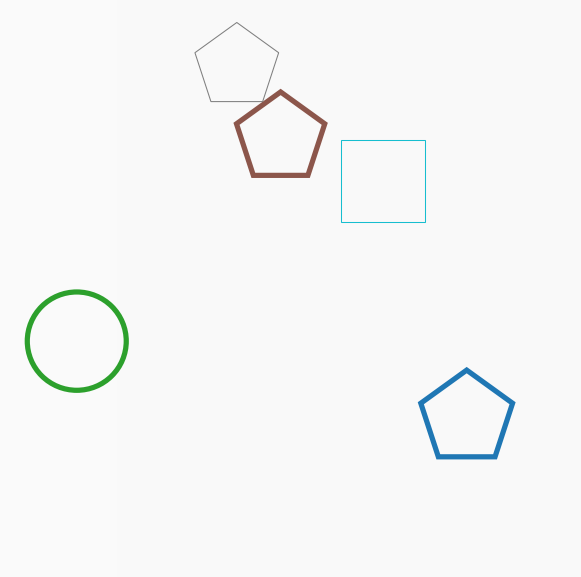[{"shape": "pentagon", "thickness": 2.5, "radius": 0.41, "center": [0.803, 0.275]}, {"shape": "circle", "thickness": 2.5, "radius": 0.43, "center": [0.132, 0.408]}, {"shape": "pentagon", "thickness": 2.5, "radius": 0.4, "center": [0.483, 0.76]}, {"shape": "pentagon", "thickness": 0.5, "radius": 0.38, "center": [0.407, 0.884]}, {"shape": "square", "thickness": 0.5, "radius": 0.36, "center": [0.659, 0.686]}]